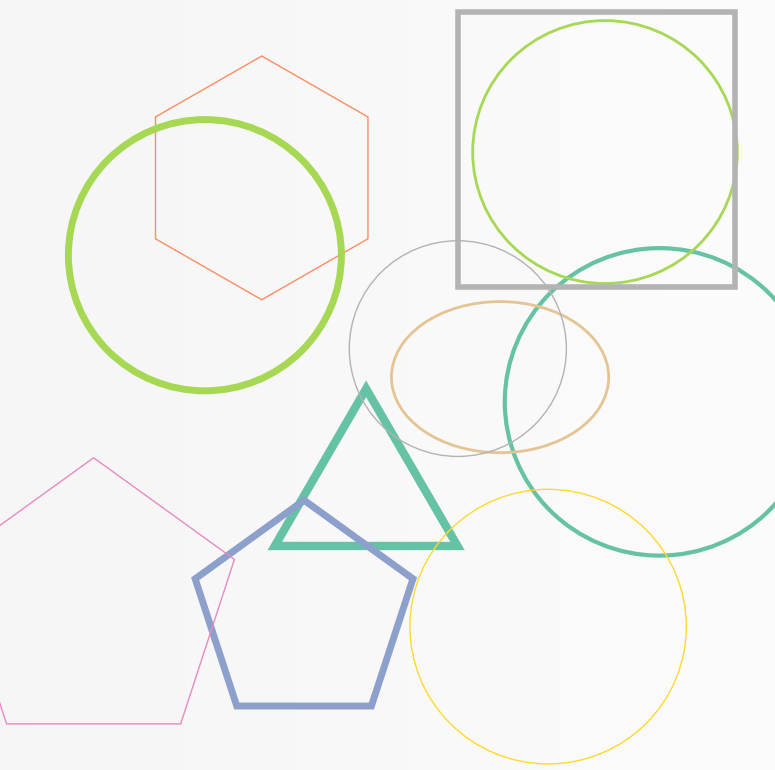[{"shape": "triangle", "thickness": 3, "radius": 0.68, "center": [0.472, 0.359]}, {"shape": "circle", "thickness": 1.5, "radius": 1.0, "center": [0.851, 0.478]}, {"shape": "hexagon", "thickness": 0.5, "radius": 0.79, "center": [0.338, 0.769]}, {"shape": "pentagon", "thickness": 2.5, "radius": 0.74, "center": [0.392, 0.203]}, {"shape": "pentagon", "thickness": 0.5, "radius": 0.96, "center": [0.121, 0.214]}, {"shape": "circle", "thickness": 1, "radius": 0.85, "center": [0.781, 0.803]}, {"shape": "circle", "thickness": 2.5, "radius": 0.88, "center": [0.264, 0.669]}, {"shape": "circle", "thickness": 0.5, "radius": 0.89, "center": [0.707, 0.186]}, {"shape": "oval", "thickness": 1, "radius": 0.7, "center": [0.645, 0.51]}, {"shape": "circle", "thickness": 0.5, "radius": 0.7, "center": [0.591, 0.547]}, {"shape": "square", "thickness": 2, "radius": 0.89, "center": [0.769, 0.805]}]